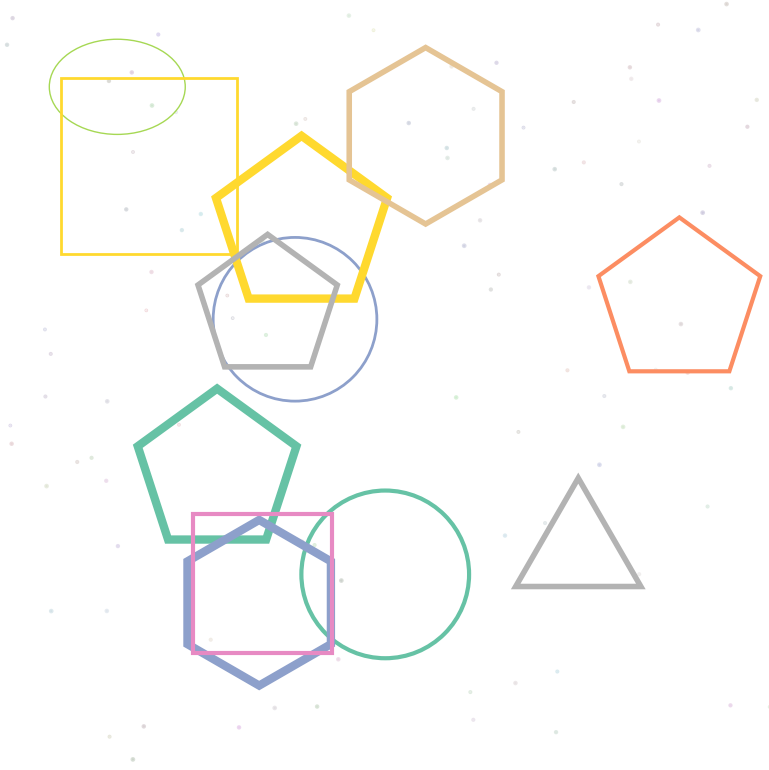[{"shape": "pentagon", "thickness": 3, "radius": 0.54, "center": [0.282, 0.387]}, {"shape": "circle", "thickness": 1.5, "radius": 0.54, "center": [0.5, 0.254]}, {"shape": "pentagon", "thickness": 1.5, "radius": 0.55, "center": [0.882, 0.607]}, {"shape": "hexagon", "thickness": 3, "radius": 0.54, "center": [0.337, 0.217]}, {"shape": "circle", "thickness": 1, "radius": 0.53, "center": [0.383, 0.585]}, {"shape": "square", "thickness": 1.5, "radius": 0.45, "center": [0.341, 0.243]}, {"shape": "oval", "thickness": 0.5, "radius": 0.44, "center": [0.152, 0.887]}, {"shape": "pentagon", "thickness": 3, "radius": 0.58, "center": [0.392, 0.707]}, {"shape": "square", "thickness": 1, "radius": 0.57, "center": [0.194, 0.784]}, {"shape": "hexagon", "thickness": 2, "radius": 0.57, "center": [0.553, 0.824]}, {"shape": "triangle", "thickness": 2, "radius": 0.47, "center": [0.751, 0.285]}, {"shape": "pentagon", "thickness": 2, "radius": 0.48, "center": [0.348, 0.6]}]